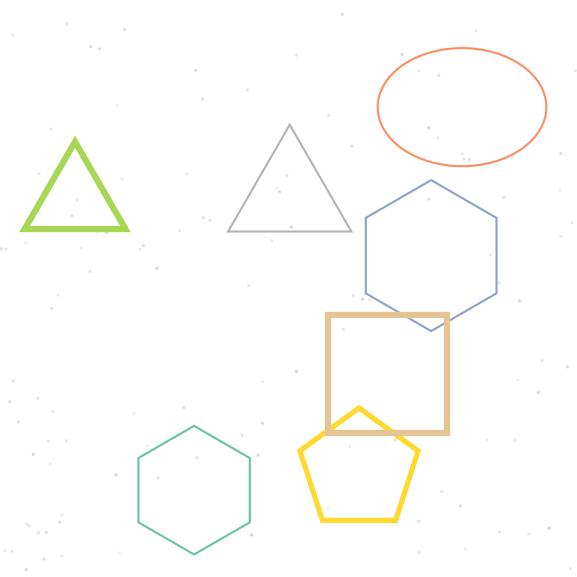[{"shape": "hexagon", "thickness": 1, "radius": 0.56, "center": [0.336, 0.15]}, {"shape": "oval", "thickness": 1, "radius": 0.73, "center": [0.8, 0.814]}, {"shape": "hexagon", "thickness": 1, "radius": 0.65, "center": [0.747, 0.557]}, {"shape": "triangle", "thickness": 3, "radius": 0.5, "center": [0.13, 0.653]}, {"shape": "pentagon", "thickness": 2.5, "radius": 0.54, "center": [0.622, 0.185]}, {"shape": "square", "thickness": 3, "radius": 0.51, "center": [0.671, 0.351]}, {"shape": "triangle", "thickness": 1, "radius": 0.62, "center": [0.502, 0.66]}]